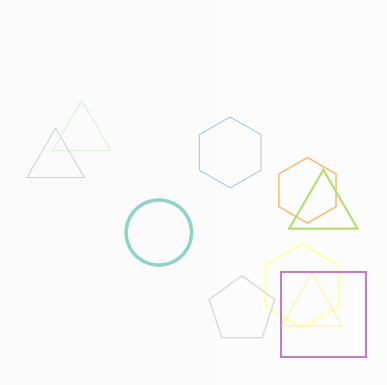[{"shape": "circle", "thickness": 2.5, "radius": 0.42, "center": [0.41, 0.396]}, {"shape": "hexagon", "thickness": 1.5, "radius": 0.54, "center": [0.779, 0.258]}, {"shape": "triangle", "thickness": 0.5, "radius": 0.43, "center": [0.144, 0.582]}, {"shape": "hexagon", "thickness": 0.5, "radius": 0.46, "center": [0.594, 0.604]}, {"shape": "hexagon", "thickness": 1, "radius": 0.43, "center": [0.793, 0.506]}, {"shape": "triangle", "thickness": 1.5, "radius": 0.51, "center": [0.834, 0.457]}, {"shape": "pentagon", "thickness": 1, "radius": 0.44, "center": [0.624, 0.195]}, {"shape": "square", "thickness": 1.5, "radius": 0.55, "center": [0.834, 0.183]}, {"shape": "triangle", "thickness": 0.5, "radius": 0.44, "center": [0.211, 0.652]}, {"shape": "triangle", "thickness": 0.5, "radius": 0.45, "center": [0.805, 0.199]}]